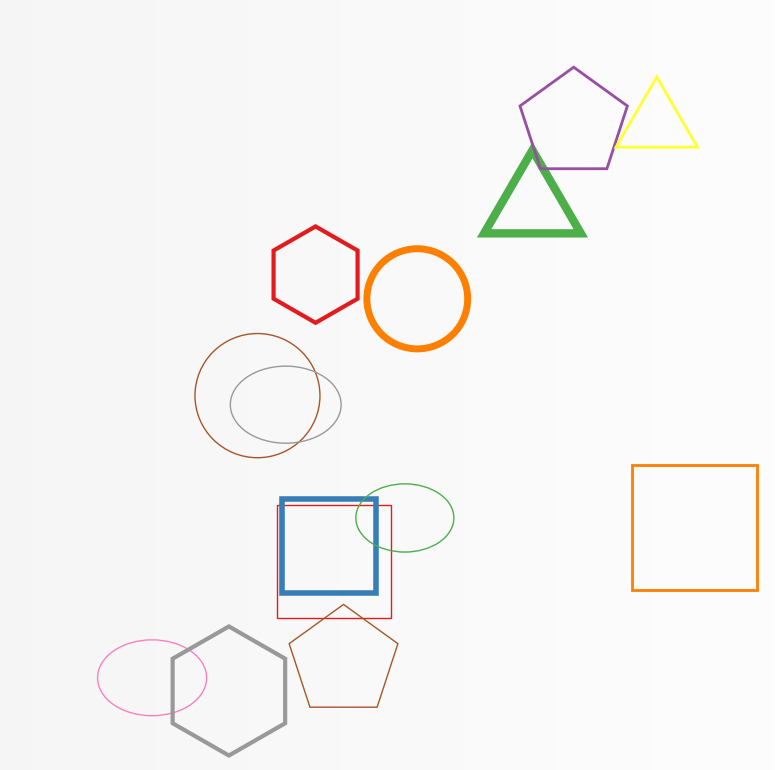[{"shape": "square", "thickness": 0.5, "radius": 0.37, "center": [0.431, 0.271]}, {"shape": "hexagon", "thickness": 1.5, "radius": 0.31, "center": [0.407, 0.643]}, {"shape": "square", "thickness": 2, "radius": 0.3, "center": [0.425, 0.291]}, {"shape": "triangle", "thickness": 3, "radius": 0.36, "center": [0.687, 0.733]}, {"shape": "oval", "thickness": 0.5, "radius": 0.32, "center": [0.522, 0.327]}, {"shape": "pentagon", "thickness": 1, "radius": 0.36, "center": [0.74, 0.84]}, {"shape": "circle", "thickness": 2.5, "radius": 0.33, "center": [0.538, 0.612]}, {"shape": "square", "thickness": 1, "radius": 0.41, "center": [0.896, 0.315]}, {"shape": "triangle", "thickness": 1, "radius": 0.3, "center": [0.847, 0.839]}, {"shape": "pentagon", "thickness": 0.5, "radius": 0.37, "center": [0.443, 0.141]}, {"shape": "circle", "thickness": 0.5, "radius": 0.4, "center": [0.332, 0.486]}, {"shape": "oval", "thickness": 0.5, "radius": 0.35, "center": [0.196, 0.12]}, {"shape": "hexagon", "thickness": 1.5, "radius": 0.42, "center": [0.295, 0.103]}, {"shape": "oval", "thickness": 0.5, "radius": 0.36, "center": [0.369, 0.474]}]